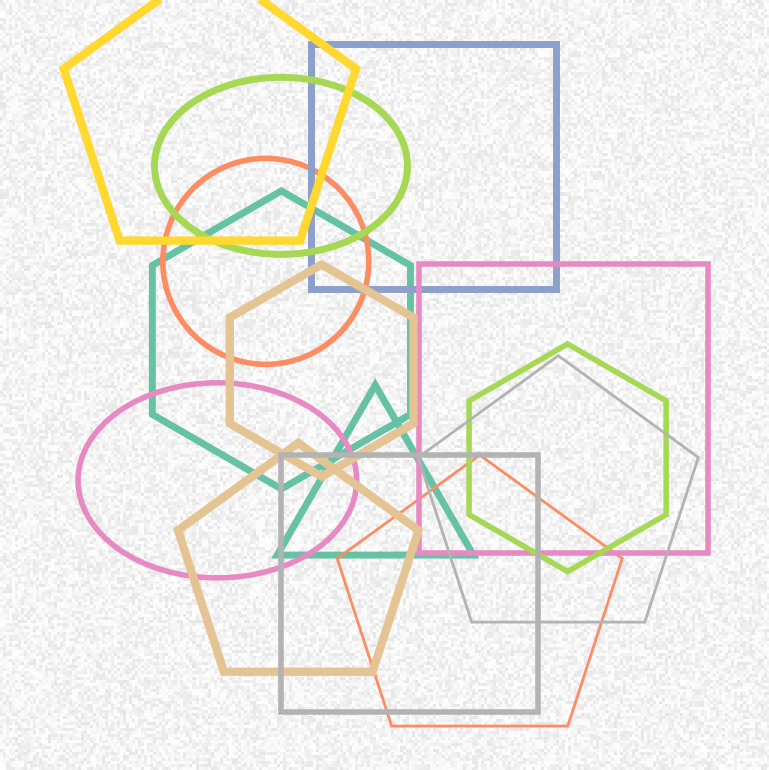[{"shape": "hexagon", "thickness": 2.5, "radius": 0.97, "center": [0.365, 0.559]}, {"shape": "triangle", "thickness": 2.5, "radius": 0.74, "center": [0.487, 0.353]}, {"shape": "circle", "thickness": 2, "radius": 0.67, "center": [0.345, 0.661]}, {"shape": "pentagon", "thickness": 1, "radius": 0.97, "center": [0.623, 0.214]}, {"shape": "square", "thickness": 2.5, "radius": 0.8, "center": [0.563, 0.784]}, {"shape": "oval", "thickness": 2, "radius": 0.9, "center": [0.282, 0.376]}, {"shape": "square", "thickness": 2, "radius": 0.94, "center": [0.732, 0.47]}, {"shape": "hexagon", "thickness": 2, "radius": 0.74, "center": [0.737, 0.406]}, {"shape": "oval", "thickness": 2.5, "radius": 0.82, "center": [0.365, 0.785]}, {"shape": "pentagon", "thickness": 3, "radius": 1.0, "center": [0.273, 0.849]}, {"shape": "hexagon", "thickness": 3, "radius": 0.69, "center": [0.418, 0.519]}, {"shape": "pentagon", "thickness": 3, "radius": 0.82, "center": [0.387, 0.26]}, {"shape": "pentagon", "thickness": 1, "radius": 0.96, "center": [0.725, 0.347]}, {"shape": "square", "thickness": 2, "radius": 0.84, "center": [0.532, 0.243]}]